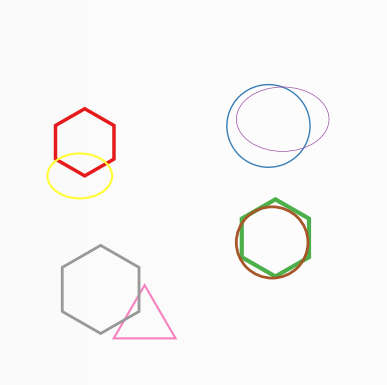[{"shape": "hexagon", "thickness": 2.5, "radius": 0.44, "center": [0.219, 0.63]}, {"shape": "circle", "thickness": 1, "radius": 0.54, "center": [0.693, 0.673]}, {"shape": "hexagon", "thickness": 3, "radius": 0.5, "center": [0.711, 0.382]}, {"shape": "oval", "thickness": 0.5, "radius": 0.6, "center": [0.73, 0.69]}, {"shape": "oval", "thickness": 1.5, "radius": 0.42, "center": [0.206, 0.543]}, {"shape": "circle", "thickness": 2, "radius": 0.46, "center": [0.702, 0.37]}, {"shape": "triangle", "thickness": 1.5, "radius": 0.46, "center": [0.373, 0.167]}, {"shape": "hexagon", "thickness": 2, "radius": 0.57, "center": [0.26, 0.248]}]